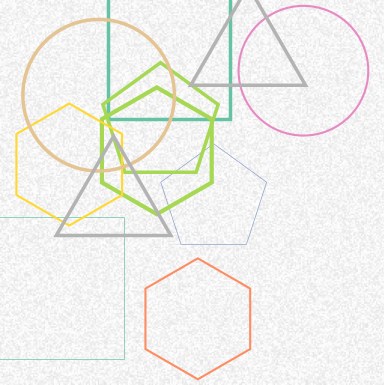[{"shape": "square", "thickness": 2.5, "radius": 0.8, "center": [0.439, 0.85]}, {"shape": "square", "thickness": 0.5, "radius": 0.92, "center": [0.138, 0.252]}, {"shape": "hexagon", "thickness": 1.5, "radius": 0.79, "center": [0.514, 0.172]}, {"shape": "pentagon", "thickness": 0.5, "radius": 0.72, "center": [0.555, 0.482]}, {"shape": "circle", "thickness": 1.5, "radius": 0.84, "center": [0.788, 0.816]}, {"shape": "pentagon", "thickness": 2.5, "radius": 0.79, "center": [0.417, 0.68]}, {"shape": "hexagon", "thickness": 3, "radius": 0.82, "center": [0.407, 0.608]}, {"shape": "hexagon", "thickness": 1.5, "radius": 0.79, "center": [0.18, 0.573]}, {"shape": "circle", "thickness": 2.5, "radius": 0.98, "center": [0.256, 0.753]}, {"shape": "triangle", "thickness": 2.5, "radius": 0.86, "center": [0.295, 0.474]}, {"shape": "triangle", "thickness": 2.5, "radius": 0.86, "center": [0.645, 0.865]}]